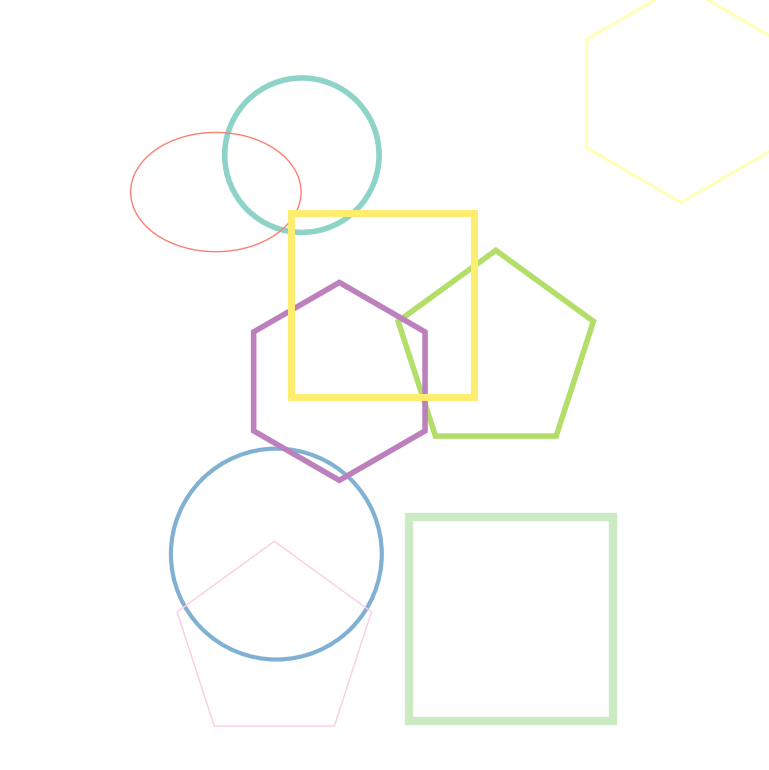[{"shape": "circle", "thickness": 2, "radius": 0.5, "center": [0.392, 0.798]}, {"shape": "hexagon", "thickness": 1, "radius": 0.71, "center": [0.885, 0.879]}, {"shape": "oval", "thickness": 0.5, "radius": 0.55, "center": [0.28, 0.751]}, {"shape": "circle", "thickness": 1.5, "radius": 0.68, "center": [0.359, 0.28]}, {"shape": "pentagon", "thickness": 2, "radius": 0.67, "center": [0.644, 0.542]}, {"shape": "pentagon", "thickness": 0.5, "radius": 0.66, "center": [0.356, 0.164]}, {"shape": "hexagon", "thickness": 2, "radius": 0.64, "center": [0.441, 0.505]}, {"shape": "square", "thickness": 3, "radius": 0.66, "center": [0.663, 0.197]}, {"shape": "square", "thickness": 2.5, "radius": 0.6, "center": [0.497, 0.604]}]